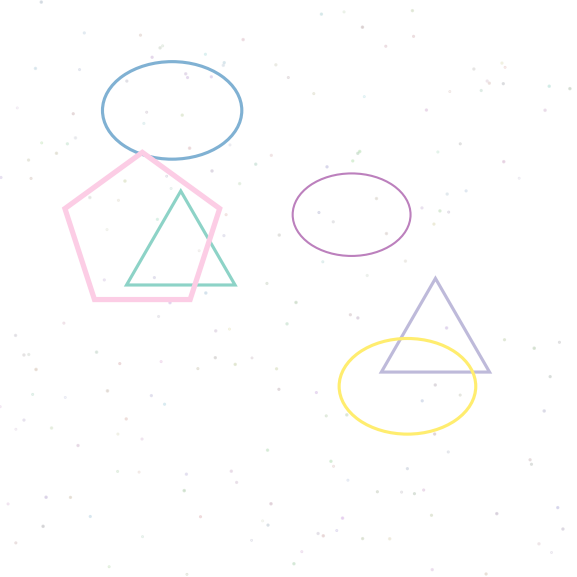[{"shape": "triangle", "thickness": 1.5, "radius": 0.54, "center": [0.313, 0.56]}, {"shape": "triangle", "thickness": 1.5, "radius": 0.54, "center": [0.754, 0.409]}, {"shape": "oval", "thickness": 1.5, "radius": 0.6, "center": [0.298, 0.808]}, {"shape": "pentagon", "thickness": 2.5, "radius": 0.7, "center": [0.246, 0.594]}, {"shape": "oval", "thickness": 1, "radius": 0.51, "center": [0.609, 0.627]}, {"shape": "oval", "thickness": 1.5, "radius": 0.59, "center": [0.706, 0.33]}]